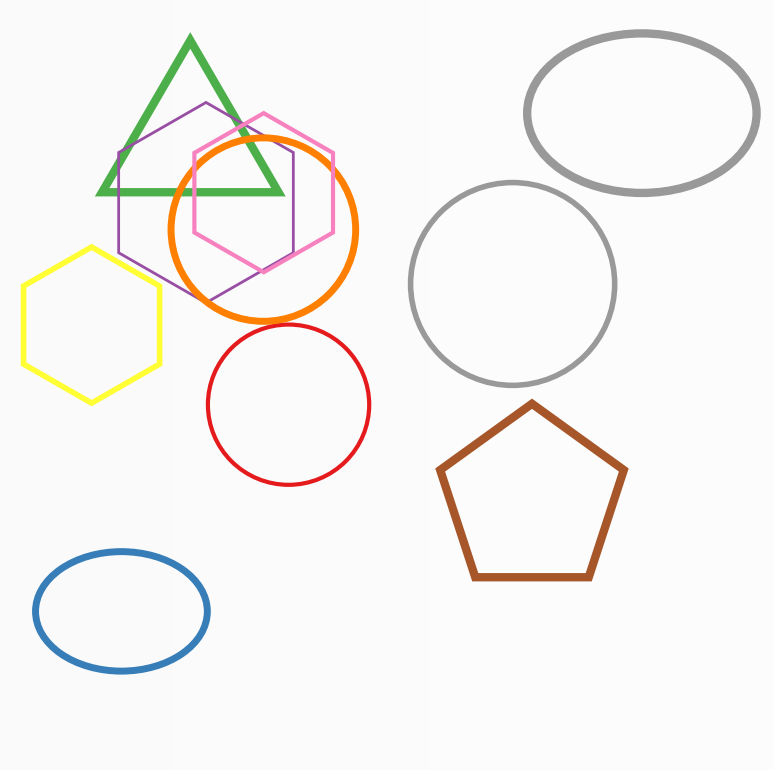[{"shape": "circle", "thickness": 1.5, "radius": 0.52, "center": [0.372, 0.474]}, {"shape": "oval", "thickness": 2.5, "radius": 0.55, "center": [0.157, 0.206]}, {"shape": "triangle", "thickness": 3, "radius": 0.66, "center": [0.246, 0.816]}, {"shape": "hexagon", "thickness": 1, "radius": 0.65, "center": [0.266, 0.737]}, {"shape": "circle", "thickness": 2.5, "radius": 0.6, "center": [0.34, 0.702]}, {"shape": "hexagon", "thickness": 2, "radius": 0.51, "center": [0.118, 0.578]}, {"shape": "pentagon", "thickness": 3, "radius": 0.62, "center": [0.686, 0.351]}, {"shape": "hexagon", "thickness": 1.5, "radius": 0.52, "center": [0.34, 0.75]}, {"shape": "oval", "thickness": 3, "radius": 0.74, "center": [0.828, 0.853]}, {"shape": "circle", "thickness": 2, "radius": 0.66, "center": [0.661, 0.631]}]